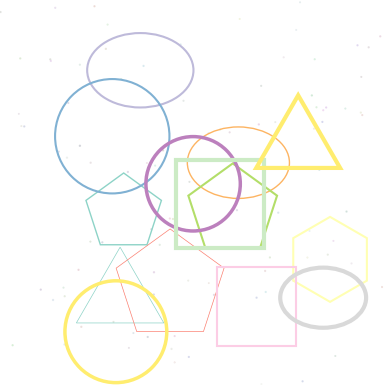[{"shape": "pentagon", "thickness": 1, "radius": 0.52, "center": [0.321, 0.448]}, {"shape": "triangle", "thickness": 0.5, "radius": 0.66, "center": [0.312, 0.227]}, {"shape": "hexagon", "thickness": 1.5, "radius": 0.55, "center": [0.857, 0.326]}, {"shape": "oval", "thickness": 1.5, "radius": 0.69, "center": [0.364, 0.817]}, {"shape": "pentagon", "thickness": 0.5, "radius": 0.74, "center": [0.442, 0.258]}, {"shape": "circle", "thickness": 1.5, "radius": 0.74, "center": [0.292, 0.646]}, {"shape": "oval", "thickness": 1, "radius": 0.66, "center": [0.619, 0.577]}, {"shape": "pentagon", "thickness": 1.5, "radius": 0.61, "center": [0.604, 0.454]}, {"shape": "square", "thickness": 1.5, "radius": 0.51, "center": [0.665, 0.203]}, {"shape": "oval", "thickness": 3, "radius": 0.56, "center": [0.839, 0.227]}, {"shape": "circle", "thickness": 2.5, "radius": 0.61, "center": [0.502, 0.523]}, {"shape": "square", "thickness": 3, "radius": 0.57, "center": [0.571, 0.471]}, {"shape": "triangle", "thickness": 3, "radius": 0.63, "center": [0.774, 0.627]}, {"shape": "circle", "thickness": 2.5, "radius": 0.66, "center": [0.301, 0.138]}]